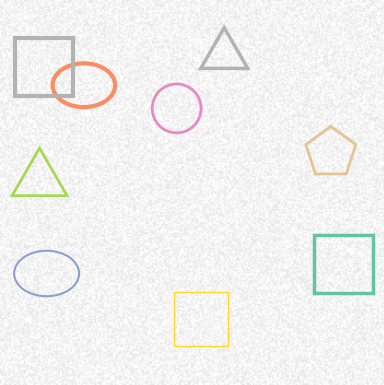[{"shape": "square", "thickness": 2.5, "radius": 0.38, "center": [0.893, 0.314]}, {"shape": "oval", "thickness": 3, "radius": 0.41, "center": [0.218, 0.779]}, {"shape": "oval", "thickness": 1.5, "radius": 0.42, "center": [0.121, 0.29]}, {"shape": "circle", "thickness": 2, "radius": 0.32, "center": [0.459, 0.718]}, {"shape": "triangle", "thickness": 2, "radius": 0.41, "center": [0.103, 0.533]}, {"shape": "square", "thickness": 1, "radius": 0.35, "center": [0.521, 0.171]}, {"shape": "pentagon", "thickness": 2, "radius": 0.34, "center": [0.859, 0.603]}, {"shape": "triangle", "thickness": 2.5, "radius": 0.35, "center": [0.582, 0.857]}, {"shape": "square", "thickness": 3, "radius": 0.38, "center": [0.114, 0.827]}]